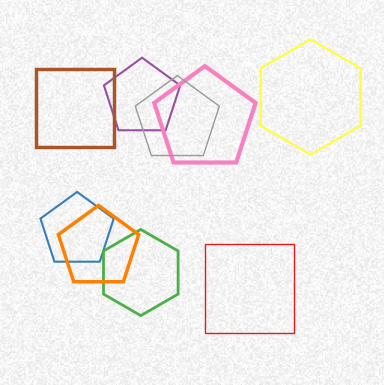[{"shape": "square", "thickness": 1, "radius": 0.58, "center": [0.648, 0.251]}, {"shape": "pentagon", "thickness": 1.5, "radius": 0.5, "center": [0.2, 0.401]}, {"shape": "hexagon", "thickness": 2, "radius": 0.56, "center": [0.366, 0.292]}, {"shape": "pentagon", "thickness": 1.5, "radius": 0.52, "center": [0.369, 0.746]}, {"shape": "pentagon", "thickness": 2.5, "radius": 0.55, "center": [0.256, 0.357]}, {"shape": "hexagon", "thickness": 1.5, "radius": 0.75, "center": [0.807, 0.748]}, {"shape": "square", "thickness": 2.5, "radius": 0.51, "center": [0.196, 0.719]}, {"shape": "pentagon", "thickness": 3, "radius": 0.69, "center": [0.532, 0.69]}, {"shape": "pentagon", "thickness": 1, "radius": 0.57, "center": [0.461, 0.689]}]